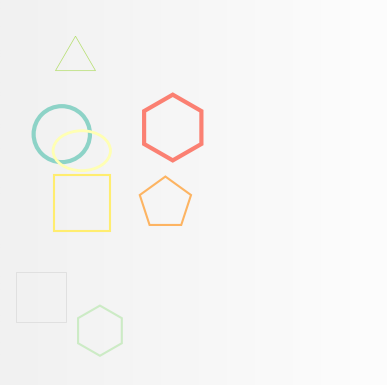[{"shape": "circle", "thickness": 3, "radius": 0.36, "center": [0.159, 0.652]}, {"shape": "oval", "thickness": 2, "radius": 0.37, "center": [0.211, 0.609]}, {"shape": "hexagon", "thickness": 3, "radius": 0.43, "center": [0.446, 0.669]}, {"shape": "pentagon", "thickness": 1.5, "radius": 0.35, "center": [0.427, 0.472]}, {"shape": "triangle", "thickness": 0.5, "radius": 0.3, "center": [0.195, 0.846]}, {"shape": "square", "thickness": 0.5, "radius": 0.32, "center": [0.105, 0.229]}, {"shape": "hexagon", "thickness": 1.5, "radius": 0.33, "center": [0.258, 0.141]}, {"shape": "square", "thickness": 1.5, "radius": 0.36, "center": [0.212, 0.472]}]